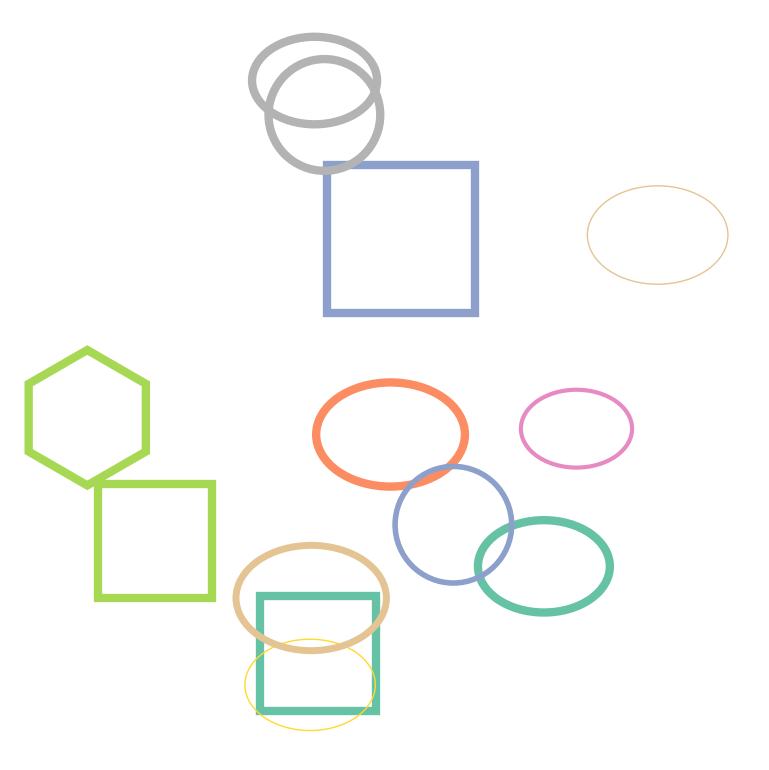[{"shape": "square", "thickness": 3, "radius": 0.38, "center": [0.413, 0.151]}, {"shape": "oval", "thickness": 3, "radius": 0.43, "center": [0.706, 0.264]}, {"shape": "oval", "thickness": 3, "radius": 0.48, "center": [0.507, 0.436]}, {"shape": "square", "thickness": 3, "radius": 0.48, "center": [0.521, 0.69]}, {"shape": "circle", "thickness": 2, "radius": 0.38, "center": [0.589, 0.319]}, {"shape": "oval", "thickness": 1.5, "radius": 0.36, "center": [0.749, 0.443]}, {"shape": "hexagon", "thickness": 3, "radius": 0.44, "center": [0.113, 0.458]}, {"shape": "square", "thickness": 3, "radius": 0.37, "center": [0.201, 0.298]}, {"shape": "oval", "thickness": 0.5, "radius": 0.42, "center": [0.403, 0.111]}, {"shape": "oval", "thickness": 2.5, "radius": 0.49, "center": [0.404, 0.223]}, {"shape": "oval", "thickness": 0.5, "radius": 0.46, "center": [0.854, 0.695]}, {"shape": "oval", "thickness": 3, "radius": 0.41, "center": [0.409, 0.895]}, {"shape": "circle", "thickness": 3, "radius": 0.36, "center": [0.421, 0.851]}]